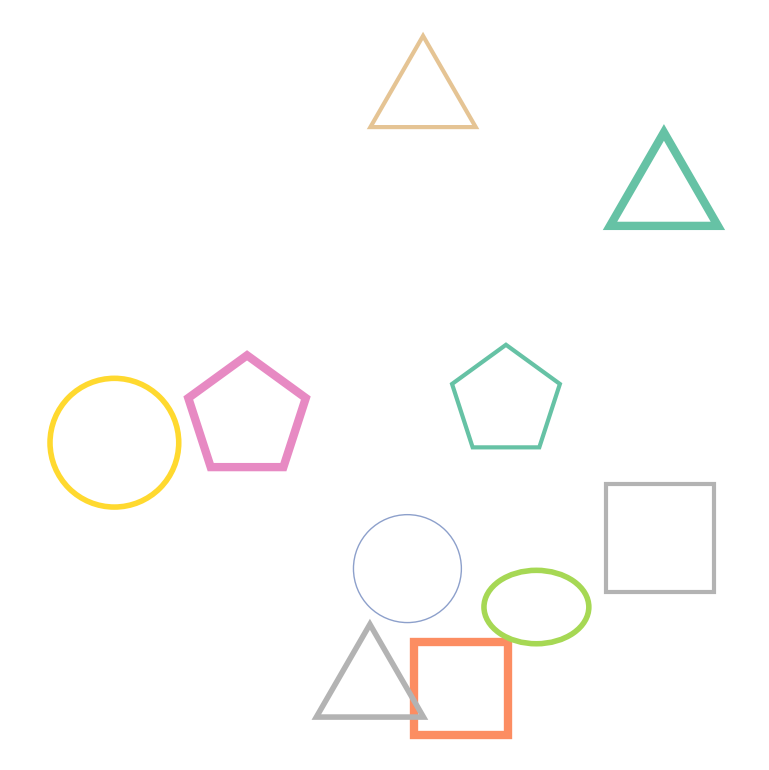[{"shape": "triangle", "thickness": 3, "radius": 0.4, "center": [0.862, 0.747]}, {"shape": "pentagon", "thickness": 1.5, "radius": 0.37, "center": [0.657, 0.479]}, {"shape": "square", "thickness": 3, "radius": 0.3, "center": [0.599, 0.106]}, {"shape": "circle", "thickness": 0.5, "radius": 0.35, "center": [0.529, 0.262]}, {"shape": "pentagon", "thickness": 3, "radius": 0.4, "center": [0.321, 0.458]}, {"shape": "oval", "thickness": 2, "radius": 0.34, "center": [0.697, 0.212]}, {"shape": "circle", "thickness": 2, "radius": 0.42, "center": [0.149, 0.425]}, {"shape": "triangle", "thickness": 1.5, "radius": 0.39, "center": [0.549, 0.874]}, {"shape": "triangle", "thickness": 2, "radius": 0.4, "center": [0.48, 0.109]}, {"shape": "square", "thickness": 1.5, "radius": 0.35, "center": [0.857, 0.302]}]